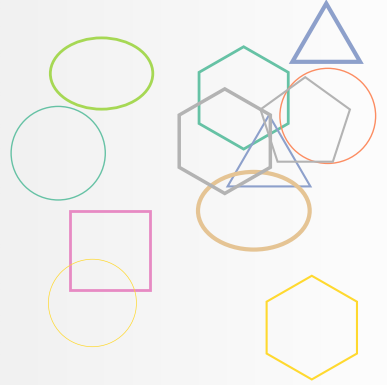[{"shape": "hexagon", "thickness": 2, "radius": 0.66, "center": [0.629, 0.746]}, {"shape": "circle", "thickness": 1, "radius": 0.61, "center": [0.15, 0.602]}, {"shape": "circle", "thickness": 1, "radius": 0.62, "center": [0.846, 0.699]}, {"shape": "triangle", "thickness": 3, "radius": 0.5, "center": [0.842, 0.89]}, {"shape": "triangle", "thickness": 1.5, "radius": 0.62, "center": [0.694, 0.577]}, {"shape": "square", "thickness": 2, "radius": 0.52, "center": [0.284, 0.35]}, {"shape": "oval", "thickness": 2, "radius": 0.66, "center": [0.262, 0.809]}, {"shape": "hexagon", "thickness": 1.5, "radius": 0.67, "center": [0.805, 0.149]}, {"shape": "circle", "thickness": 0.5, "radius": 0.57, "center": [0.239, 0.213]}, {"shape": "oval", "thickness": 3, "radius": 0.72, "center": [0.655, 0.453]}, {"shape": "pentagon", "thickness": 1.5, "radius": 0.61, "center": [0.788, 0.678]}, {"shape": "hexagon", "thickness": 2.5, "radius": 0.68, "center": [0.58, 0.633]}]